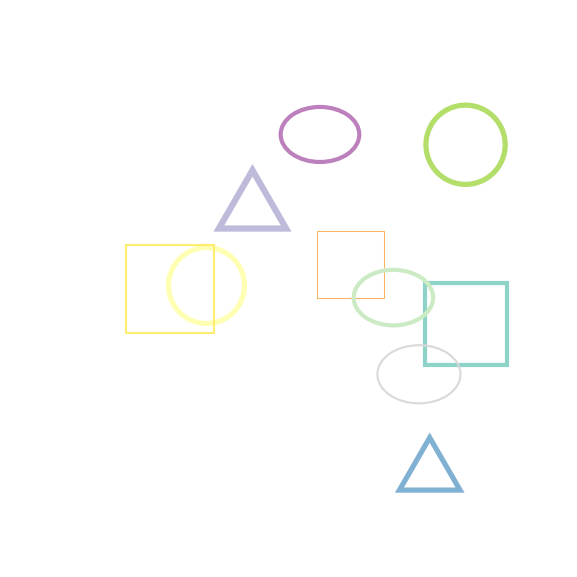[{"shape": "square", "thickness": 2, "radius": 0.35, "center": [0.807, 0.438]}, {"shape": "circle", "thickness": 2.5, "radius": 0.33, "center": [0.358, 0.505]}, {"shape": "triangle", "thickness": 3, "radius": 0.34, "center": [0.437, 0.637]}, {"shape": "triangle", "thickness": 2.5, "radius": 0.3, "center": [0.744, 0.181]}, {"shape": "square", "thickness": 0.5, "radius": 0.29, "center": [0.607, 0.541]}, {"shape": "circle", "thickness": 2.5, "radius": 0.34, "center": [0.806, 0.748]}, {"shape": "oval", "thickness": 1, "radius": 0.36, "center": [0.725, 0.351]}, {"shape": "oval", "thickness": 2, "radius": 0.34, "center": [0.554, 0.766]}, {"shape": "oval", "thickness": 2, "radius": 0.34, "center": [0.681, 0.484]}, {"shape": "square", "thickness": 1, "radius": 0.38, "center": [0.294, 0.499]}]